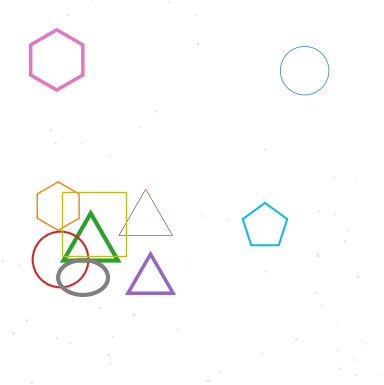[{"shape": "circle", "thickness": 0.5, "radius": 0.32, "center": [0.791, 0.816]}, {"shape": "hexagon", "thickness": 1, "radius": 0.31, "center": [0.151, 0.465]}, {"shape": "triangle", "thickness": 3, "radius": 0.41, "center": [0.236, 0.364]}, {"shape": "circle", "thickness": 1.5, "radius": 0.36, "center": [0.157, 0.326]}, {"shape": "triangle", "thickness": 2.5, "radius": 0.34, "center": [0.391, 0.272]}, {"shape": "triangle", "thickness": 0.5, "radius": 0.4, "center": [0.378, 0.428]}, {"shape": "hexagon", "thickness": 2.5, "radius": 0.39, "center": [0.147, 0.844]}, {"shape": "oval", "thickness": 3, "radius": 0.32, "center": [0.216, 0.279]}, {"shape": "square", "thickness": 1, "radius": 0.42, "center": [0.243, 0.418]}, {"shape": "pentagon", "thickness": 1.5, "radius": 0.3, "center": [0.688, 0.412]}]